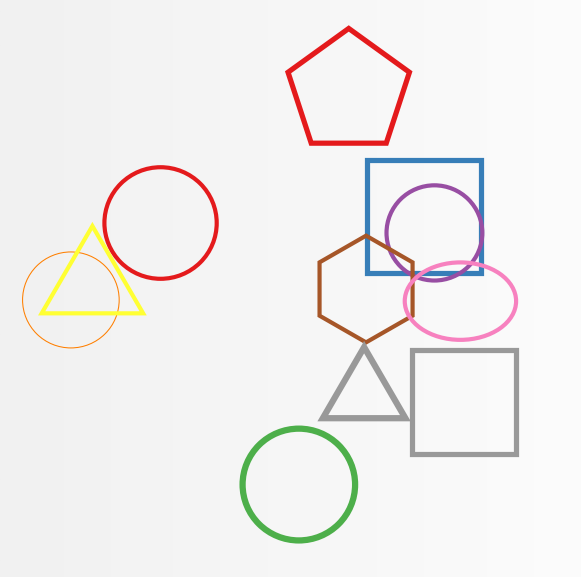[{"shape": "circle", "thickness": 2, "radius": 0.48, "center": [0.276, 0.613]}, {"shape": "pentagon", "thickness": 2.5, "radius": 0.55, "center": [0.6, 0.84]}, {"shape": "square", "thickness": 2.5, "radius": 0.49, "center": [0.729, 0.625]}, {"shape": "circle", "thickness": 3, "radius": 0.48, "center": [0.514, 0.16]}, {"shape": "circle", "thickness": 2, "radius": 0.41, "center": [0.747, 0.596]}, {"shape": "circle", "thickness": 0.5, "radius": 0.42, "center": [0.122, 0.48]}, {"shape": "triangle", "thickness": 2, "radius": 0.5, "center": [0.159, 0.507]}, {"shape": "hexagon", "thickness": 2, "radius": 0.46, "center": [0.63, 0.499]}, {"shape": "oval", "thickness": 2, "radius": 0.48, "center": [0.792, 0.478]}, {"shape": "triangle", "thickness": 3, "radius": 0.41, "center": [0.626, 0.316]}, {"shape": "square", "thickness": 2.5, "radius": 0.45, "center": [0.798, 0.304]}]